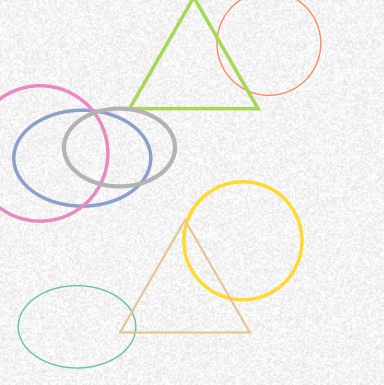[{"shape": "oval", "thickness": 1, "radius": 0.76, "center": [0.2, 0.151]}, {"shape": "circle", "thickness": 1, "radius": 0.67, "center": [0.698, 0.887]}, {"shape": "oval", "thickness": 2.5, "radius": 0.89, "center": [0.214, 0.589]}, {"shape": "circle", "thickness": 2.5, "radius": 0.88, "center": [0.104, 0.601]}, {"shape": "triangle", "thickness": 2.5, "radius": 0.96, "center": [0.503, 0.814]}, {"shape": "circle", "thickness": 2.5, "radius": 0.77, "center": [0.631, 0.375]}, {"shape": "triangle", "thickness": 1.5, "radius": 0.97, "center": [0.48, 0.234]}, {"shape": "oval", "thickness": 3, "radius": 0.72, "center": [0.31, 0.617]}]